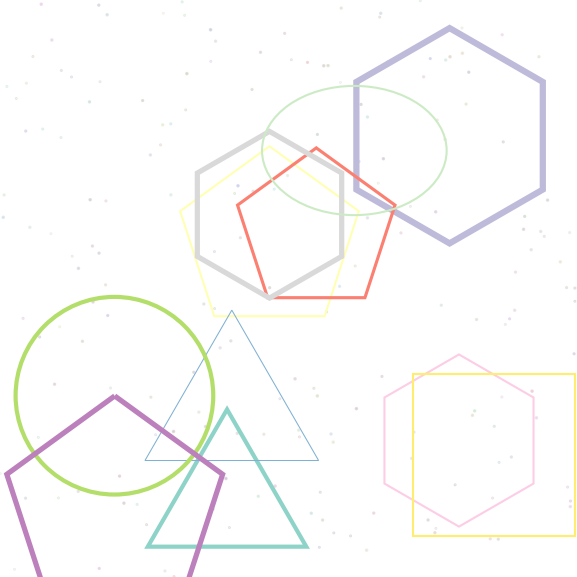[{"shape": "triangle", "thickness": 2, "radius": 0.79, "center": [0.393, 0.132]}, {"shape": "pentagon", "thickness": 1, "radius": 0.81, "center": [0.467, 0.583]}, {"shape": "hexagon", "thickness": 3, "radius": 0.93, "center": [0.779, 0.764]}, {"shape": "pentagon", "thickness": 1.5, "radius": 0.72, "center": [0.548, 0.6]}, {"shape": "triangle", "thickness": 0.5, "radius": 0.87, "center": [0.401, 0.289]}, {"shape": "circle", "thickness": 2, "radius": 0.86, "center": [0.198, 0.314]}, {"shape": "hexagon", "thickness": 1, "radius": 0.75, "center": [0.795, 0.236]}, {"shape": "hexagon", "thickness": 2.5, "radius": 0.72, "center": [0.467, 0.627]}, {"shape": "pentagon", "thickness": 2.5, "radius": 0.98, "center": [0.199, 0.117]}, {"shape": "oval", "thickness": 1, "radius": 0.8, "center": [0.614, 0.738]}, {"shape": "square", "thickness": 1, "radius": 0.7, "center": [0.855, 0.211]}]